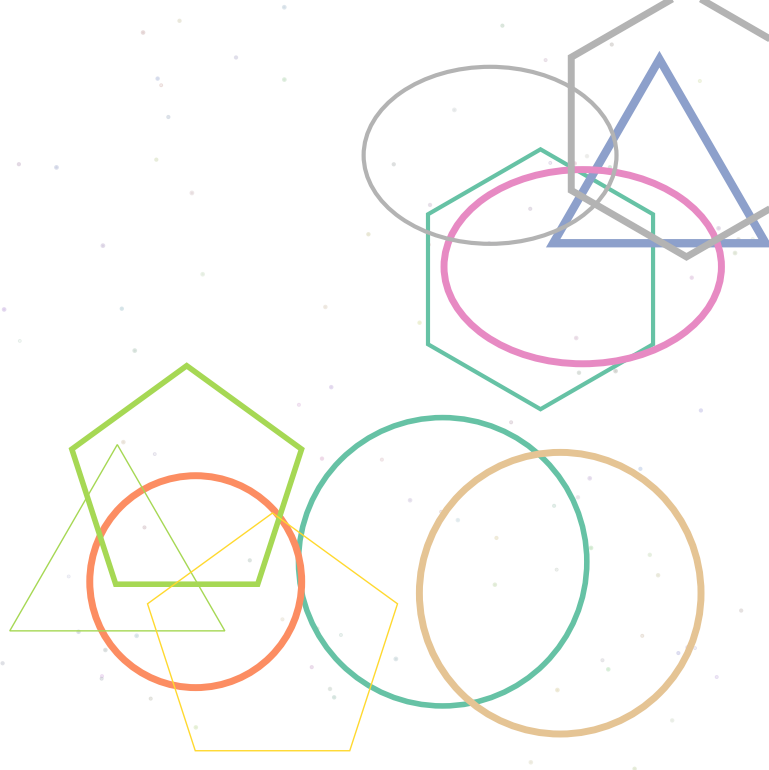[{"shape": "hexagon", "thickness": 1.5, "radius": 0.84, "center": [0.702, 0.637]}, {"shape": "circle", "thickness": 2, "radius": 0.94, "center": [0.575, 0.27]}, {"shape": "circle", "thickness": 2.5, "radius": 0.69, "center": [0.254, 0.245]}, {"shape": "triangle", "thickness": 3, "radius": 0.8, "center": [0.856, 0.764]}, {"shape": "oval", "thickness": 2.5, "radius": 0.9, "center": [0.757, 0.654]}, {"shape": "pentagon", "thickness": 2, "radius": 0.78, "center": [0.242, 0.368]}, {"shape": "triangle", "thickness": 0.5, "radius": 0.81, "center": [0.152, 0.261]}, {"shape": "pentagon", "thickness": 0.5, "radius": 0.85, "center": [0.354, 0.163]}, {"shape": "circle", "thickness": 2.5, "radius": 0.91, "center": [0.728, 0.23]}, {"shape": "oval", "thickness": 1.5, "radius": 0.82, "center": [0.636, 0.798]}, {"shape": "hexagon", "thickness": 2.5, "radius": 0.86, "center": [0.892, 0.839]}]